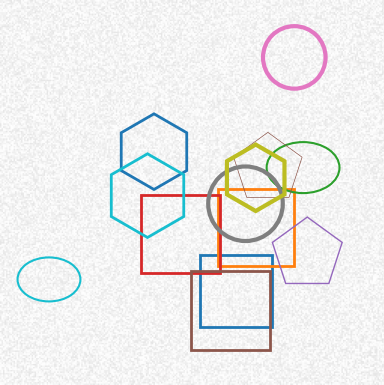[{"shape": "hexagon", "thickness": 2, "radius": 0.49, "center": [0.4, 0.606]}, {"shape": "square", "thickness": 2, "radius": 0.47, "center": [0.614, 0.245]}, {"shape": "square", "thickness": 2, "radius": 0.5, "center": [0.665, 0.41]}, {"shape": "oval", "thickness": 1.5, "radius": 0.47, "center": [0.787, 0.565]}, {"shape": "square", "thickness": 2, "radius": 0.51, "center": [0.469, 0.392]}, {"shape": "pentagon", "thickness": 1, "radius": 0.48, "center": [0.798, 0.341]}, {"shape": "square", "thickness": 2, "radius": 0.51, "center": [0.598, 0.193]}, {"shape": "pentagon", "thickness": 0.5, "radius": 0.47, "center": [0.696, 0.563]}, {"shape": "circle", "thickness": 3, "radius": 0.41, "center": [0.764, 0.851]}, {"shape": "circle", "thickness": 3, "radius": 0.48, "center": [0.638, 0.471]}, {"shape": "hexagon", "thickness": 3, "radius": 0.43, "center": [0.664, 0.538]}, {"shape": "oval", "thickness": 1.5, "radius": 0.41, "center": [0.127, 0.274]}, {"shape": "hexagon", "thickness": 2, "radius": 0.54, "center": [0.383, 0.492]}]